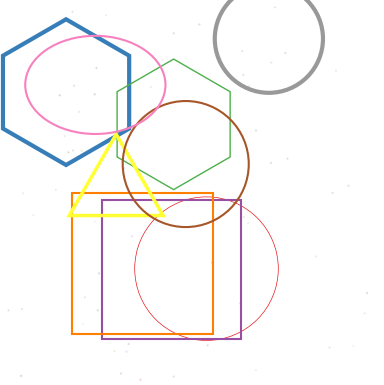[{"shape": "circle", "thickness": 0.5, "radius": 0.93, "center": [0.536, 0.302]}, {"shape": "hexagon", "thickness": 3, "radius": 0.95, "center": [0.172, 0.761]}, {"shape": "hexagon", "thickness": 1, "radius": 0.85, "center": [0.451, 0.677]}, {"shape": "square", "thickness": 1.5, "radius": 0.9, "center": [0.445, 0.299]}, {"shape": "square", "thickness": 1.5, "radius": 0.91, "center": [0.37, 0.315]}, {"shape": "triangle", "thickness": 2.5, "radius": 0.7, "center": [0.302, 0.511]}, {"shape": "circle", "thickness": 1.5, "radius": 0.82, "center": [0.482, 0.574]}, {"shape": "oval", "thickness": 1.5, "radius": 0.91, "center": [0.248, 0.779]}, {"shape": "circle", "thickness": 3, "radius": 0.7, "center": [0.698, 0.899]}]